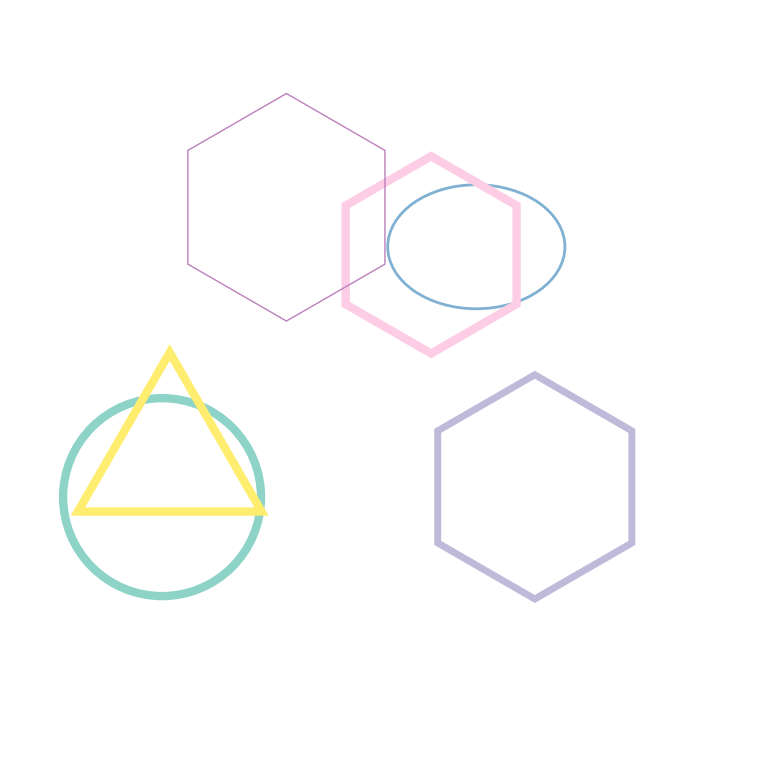[{"shape": "circle", "thickness": 3, "radius": 0.64, "center": [0.21, 0.354]}, {"shape": "hexagon", "thickness": 2.5, "radius": 0.73, "center": [0.695, 0.368]}, {"shape": "oval", "thickness": 1, "radius": 0.58, "center": [0.619, 0.68]}, {"shape": "hexagon", "thickness": 3, "radius": 0.64, "center": [0.56, 0.669]}, {"shape": "hexagon", "thickness": 0.5, "radius": 0.74, "center": [0.372, 0.731]}, {"shape": "triangle", "thickness": 3, "radius": 0.69, "center": [0.22, 0.405]}]